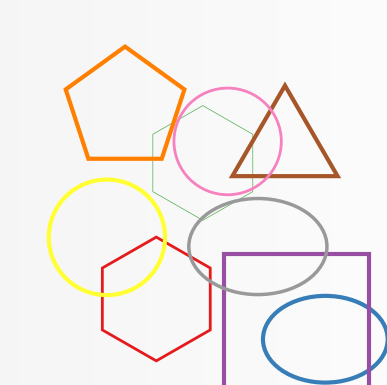[{"shape": "hexagon", "thickness": 2, "radius": 0.8, "center": [0.403, 0.223]}, {"shape": "oval", "thickness": 3, "radius": 0.8, "center": [0.84, 0.119]}, {"shape": "hexagon", "thickness": 0.5, "radius": 0.74, "center": [0.523, 0.577]}, {"shape": "square", "thickness": 3, "radius": 0.94, "center": [0.765, 0.153]}, {"shape": "pentagon", "thickness": 3, "radius": 0.81, "center": [0.323, 0.718]}, {"shape": "circle", "thickness": 3, "radius": 0.75, "center": [0.276, 0.384]}, {"shape": "triangle", "thickness": 3, "radius": 0.78, "center": [0.735, 0.621]}, {"shape": "circle", "thickness": 2, "radius": 0.69, "center": [0.587, 0.633]}, {"shape": "oval", "thickness": 2.5, "radius": 0.89, "center": [0.665, 0.36]}]